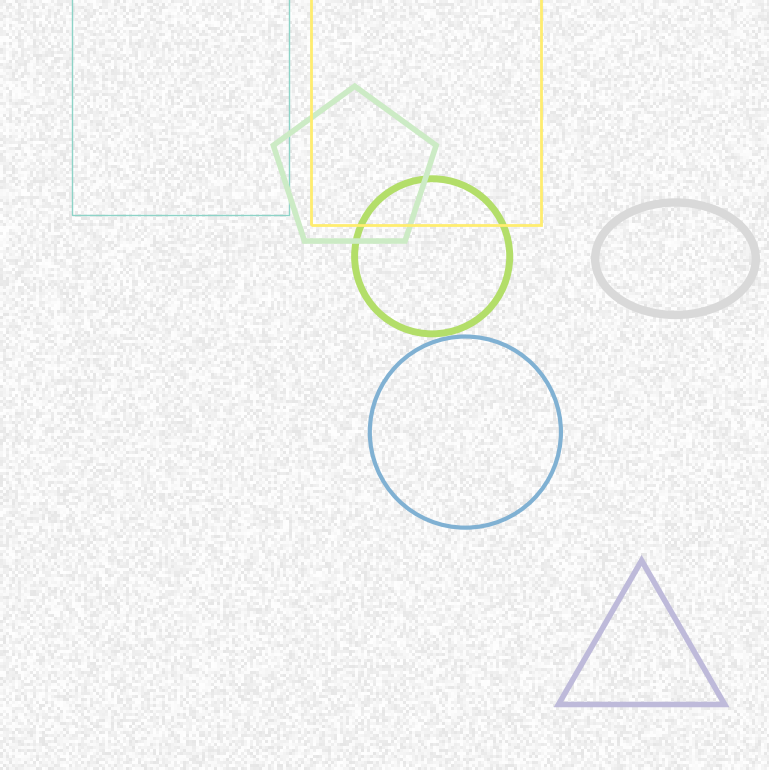[{"shape": "square", "thickness": 0.5, "radius": 0.7, "center": [0.234, 0.862]}, {"shape": "triangle", "thickness": 2, "radius": 0.62, "center": [0.833, 0.147]}, {"shape": "circle", "thickness": 1.5, "radius": 0.62, "center": [0.604, 0.439]}, {"shape": "circle", "thickness": 2.5, "radius": 0.5, "center": [0.561, 0.667]}, {"shape": "oval", "thickness": 3, "radius": 0.52, "center": [0.877, 0.664]}, {"shape": "pentagon", "thickness": 2, "radius": 0.56, "center": [0.461, 0.777]}, {"shape": "square", "thickness": 1, "radius": 0.75, "center": [0.553, 0.857]}]